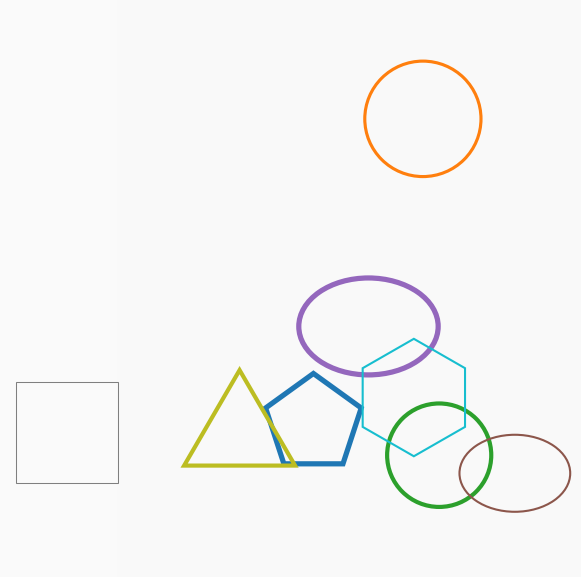[{"shape": "pentagon", "thickness": 2.5, "radius": 0.43, "center": [0.539, 0.266]}, {"shape": "circle", "thickness": 1.5, "radius": 0.5, "center": [0.728, 0.793]}, {"shape": "circle", "thickness": 2, "radius": 0.45, "center": [0.756, 0.211]}, {"shape": "oval", "thickness": 2.5, "radius": 0.6, "center": [0.634, 0.434]}, {"shape": "oval", "thickness": 1, "radius": 0.48, "center": [0.886, 0.18]}, {"shape": "square", "thickness": 0.5, "radius": 0.44, "center": [0.115, 0.25]}, {"shape": "triangle", "thickness": 2, "radius": 0.55, "center": [0.412, 0.248]}, {"shape": "hexagon", "thickness": 1, "radius": 0.51, "center": [0.712, 0.311]}]